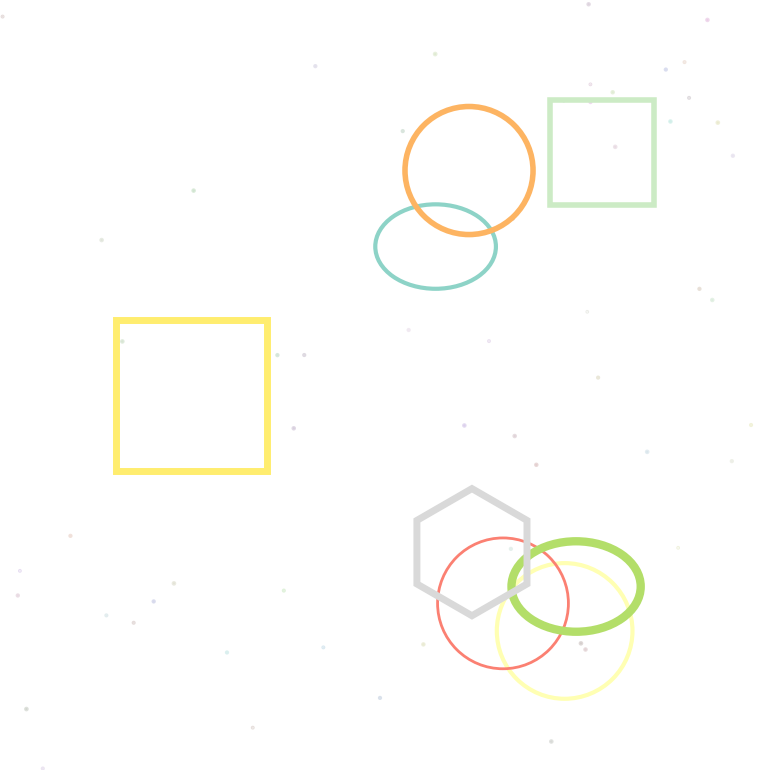[{"shape": "oval", "thickness": 1.5, "radius": 0.39, "center": [0.566, 0.68]}, {"shape": "circle", "thickness": 1.5, "radius": 0.44, "center": [0.733, 0.181]}, {"shape": "circle", "thickness": 1, "radius": 0.42, "center": [0.653, 0.216]}, {"shape": "circle", "thickness": 2, "radius": 0.42, "center": [0.609, 0.779]}, {"shape": "oval", "thickness": 3, "radius": 0.42, "center": [0.748, 0.238]}, {"shape": "hexagon", "thickness": 2.5, "radius": 0.41, "center": [0.613, 0.283]}, {"shape": "square", "thickness": 2, "radius": 0.34, "center": [0.782, 0.802]}, {"shape": "square", "thickness": 2.5, "radius": 0.49, "center": [0.248, 0.486]}]